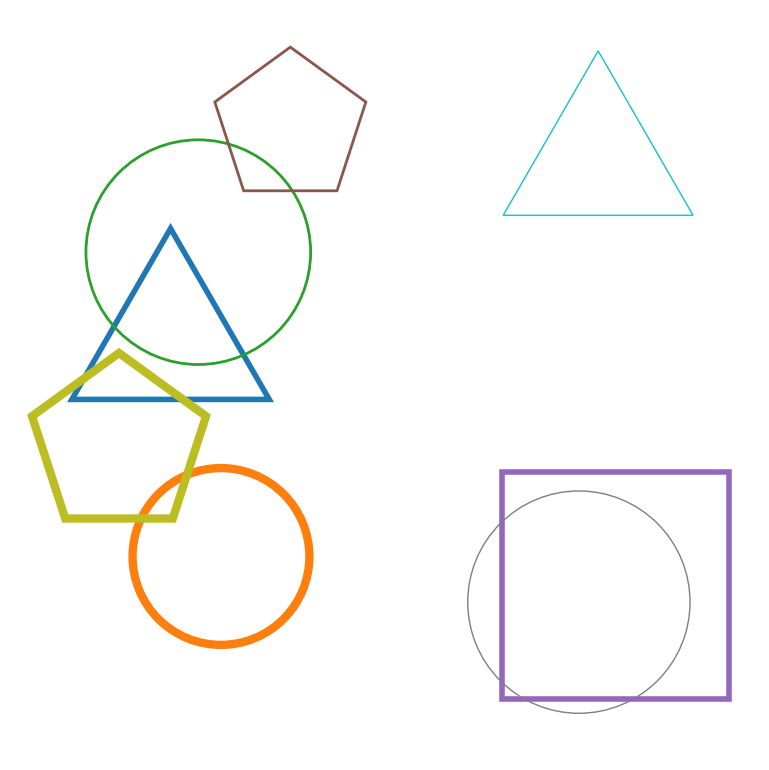[{"shape": "triangle", "thickness": 2, "radius": 0.74, "center": [0.221, 0.555]}, {"shape": "circle", "thickness": 3, "radius": 0.57, "center": [0.287, 0.277]}, {"shape": "circle", "thickness": 1, "radius": 0.73, "center": [0.258, 0.673]}, {"shape": "square", "thickness": 2, "radius": 0.74, "center": [0.799, 0.24]}, {"shape": "pentagon", "thickness": 1, "radius": 0.52, "center": [0.377, 0.836]}, {"shape": "circle", "thickness": 0.5, "radius": 0.72, "center": [0.752, 0.218]}, {"shape": "pentagon", "thickness": 3, "radius": 0.59, "center": [0.155, 0.423]}, {"shape": "triangle", "thickness": 0.5, "radius": 0.71, "center": [0.777, 0.792]}]